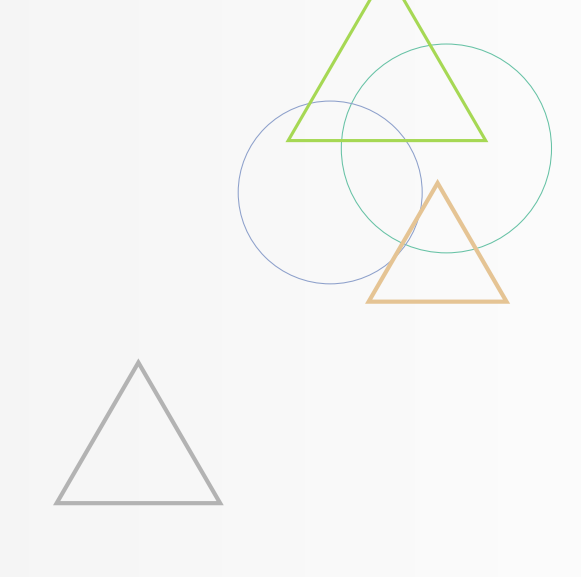[{"shape": "circle", "thickness": 0.5, "radius": 0.9, "center": [0.768, 0.742]}, {"shape": "circle", "thickness": 0.5, "radius": 0.79, "center": [0.568, 0.666]}, {"shape": "triangle", "thickness": 1.5, "radius": 0.98, "center": [0.666, 0.854]}, {"shape": "triangle", "thickness": 2, "radius": 0.68, "center": [0.753, 0.545]}, {"shape": "triangle", "thickness": 2, "radius": 0.81, "center": [0.238, 0.209]}]